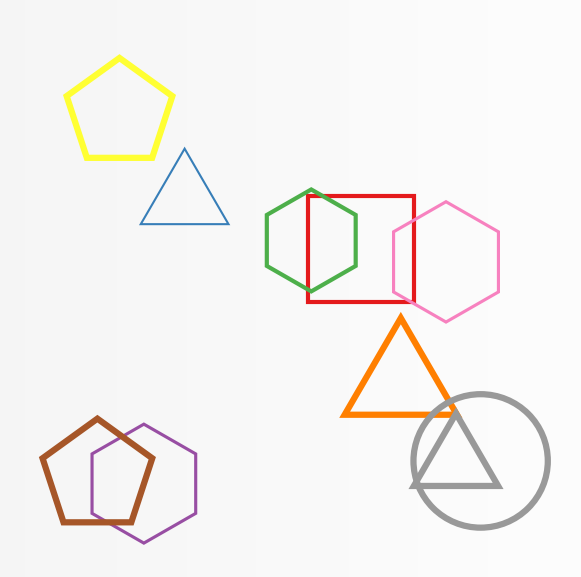[{"shape": "square", "thickness": 2, "radius": 0.46, "center": [0.622, 0.568]}, {"shape": "triangle", "thickness": 1, "radius": 0.44, "center": [0.318, 0.655]}, {"shape": "hexagon", "thickness": 2, "radius": 0.44, "center": [0.535, 0.583]}, {"shape": "hexagon", "thickness": 1.5, "radius": 0.51, "center": [0.248, 0.162]}, {"shape": "triangle", "thickness": 3, "radius": 0.56, "center": [0.69, 0.337]}, {"shape": "pentagon", "thickness": 3, "radius": 0.48, "center": [0.206, 0.803]}, {"shape": "pentagon", "thickness": 3, "radius": 0.5, "center": [0.168, 0.175]}, {"shape": "hexagon", "thickness": 1.5, "radius": 0.52, "center": [0.767, 0.546]}, {"shape": "circle", "thickness": 3, "radius": 0.58, "center": [0.827, 0.201]}, {"shape": "triangle", "thickness": 3, "radius": 0.42, "center": [0.785, 0.199]}]